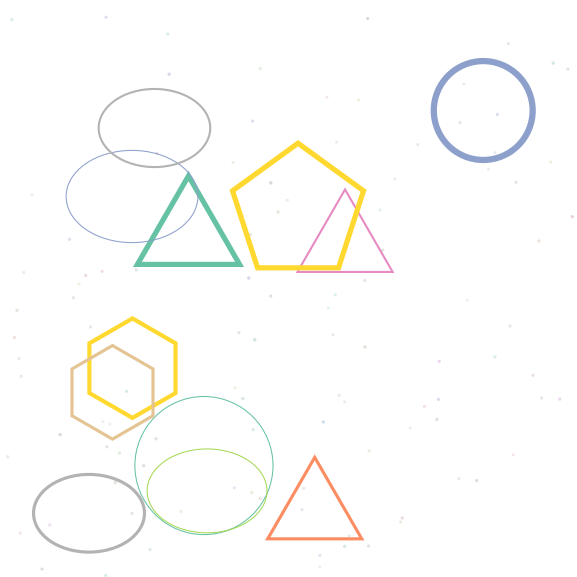[{"shape": "triangle", "thickness": 2.5, "radius": 0.51, "center": [0.326, 0.592]}, {"shape": "circle", "thickness": 0.5, "radius": 0.6, "center": [0.353, 0.193]}, {"shape": "triangle", "thickness": 1.5, "radius": 0.47, "center": [0.545, 0.113]}, {"shape": "circle", "thickness": 3, "radius": 0.43, "center": [0.837, 0.808]}, {"shape": "oval", "thickness": 0.5, "radius": 0.57, "center": [0.229, 0.659]}, {"shape": "triangle", "thickness": 1, "radius": 0.48, "center": [0.597, 0.576]}, {"shape": "oval", "thickness": 0.5, "radius": 0.52, "center": [0.359, 0.149]}, {"shape": "pentagon", "thickness": 2.5, "radius": 0.6, "center": [0.516, 0.632]}, {"shape": "hexagon", "thickness": 2, "radius": 0.43, "center": [0.229, 0.362]}, {"shape": "hexagon", "thickness": 1.5, "radius": 0.41, "center": [0.195, 0.32]}, {"shape": "oval", "thickness": 1.5, "radius": 0.48, "center": [0.154, 0.11]}, {"shape": "oval", "thickness": 1, "radius": 0.48, "center": [0.267, 0.777]}]